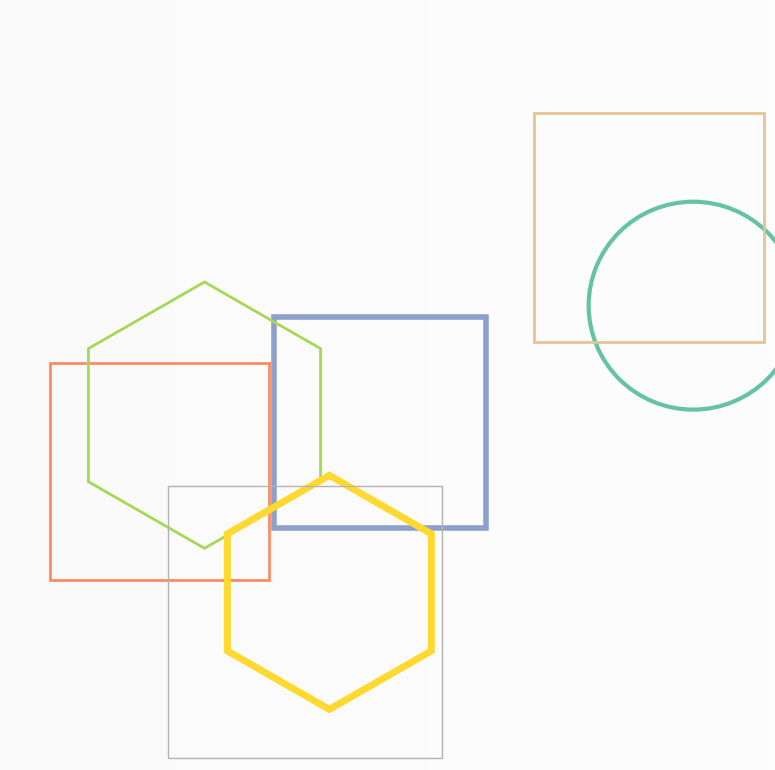[{"shape": "circle", "thickness": 1.5, "radius": 0.67, "center": [0.895, 0.603]}, {"shape": "square", "thickness": 1, "radius": 0.71, "center": [0.205, 0.387]}, {"shape": "square", "thickness": 2, "radius": 0.68, "center": [0.49, 0.451]}, {"shape": "hexagon", "thickness": 1, "radius": 0.86, "center": [0.264, 0.461]}, {"shape": "hexagon", "thickness": 2.5, "radius": 0.76, "center": [0.425, 0.231]}, {"shape": "square", "thickness": 1, "radius": 0.74, "center": [0.838, 0.705]}, {"shape": "square", "thickness": 0.5, "radius": 0.88, "center": [0.394, 0.192]}]